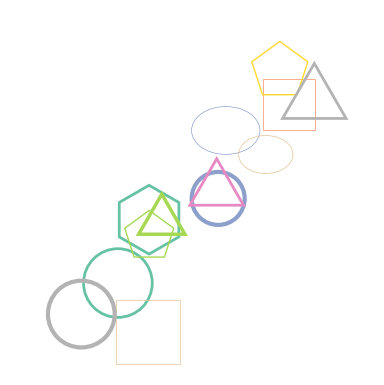[{"shape": "circle", "thickness": 2, "radius": 0.45, "center": [0.306, 0.265]}, {"shape": "hexagon", "thickness": 2, "radius": 0.45, "center": [0.387, 0.429]}, {"shape": "square", "thickness": 0.5, "radius": 0.33, "center": [0.751, 0.729]}, {"shape": "oval", "thickness": 0.5, "radius": 0.44, "center": [0.586, 0.661]}, {"shape": "circle", "thickness": 3, "radius": 0.34, "center": [0.567, 0.485]}, {"shape": "triangle", "thickness": 2, "radius": 0.4, "center": [0.563, 0.507]}, {"shape": "triangle", "thickness": 2.5, "radius": 0.35, "center": [0.42, 0.426]}, {"shape": "pentagon", "thickness": 1, "radius": 0.33, "center": [0.388, 0.387]}, {"shape": "pentagon", "thickness": 1, "radius": 0.38, "center": [0.727, 0.816]}, {"shape": "oval", "thickness": 0.5, "radius": 0.35, "center": [0.69, 0.599]}, {"shape": "square", "thickness": 0.5, "radius": 0.42, "center": [0.385, 0.138]}, {"shape": "triangle", "thickness": 2, "radius": 0.48, "center": [0.816, 0.74]}, {"shape": "circle", "thickness": 3, "radius": 0.43, "center": [0.211, 0.184]}]